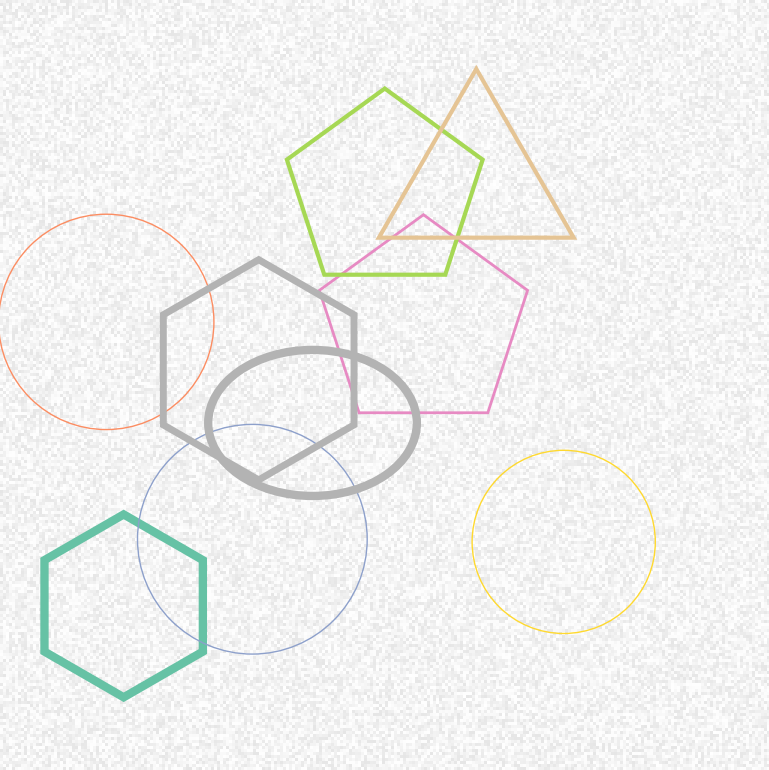[{"shape": "hexagon", "thickness": 3, "radius": 0.59, "center": [0.161, 0.213]}, {"shape": "circle", "thickness": 0.5, "radius": 0.7, "center": [0.138, 0.582]}, {"shape": "circle", "thickness": 0.5, "radius": 0.75, "center": [0.328, 0.3]}, {"shape": "pentagon", "thickness": 1, "radius": 0.71, "center": [0.55, 0.579]}, {"shape": "pentagon", "thickness": 1.5, "radius": 0.67, "center": [0.5, 0.751]}, {"shape": "circle", "thickness": 0.5, "radius": 0.59, "center": [0.732, 0.296]}, {"shape": "triangle", "thickness": 1.5, "radius": 0.73, "center": [0.619, 0.764]}, {"shape": "hexagon", "thickness": 2.5, "radius": 0.72, "center": [0.336, 0.52]}, {"shape": "oval", "thickness": 3, "radius": 0.68, "center": [0.406, 0.451]}]